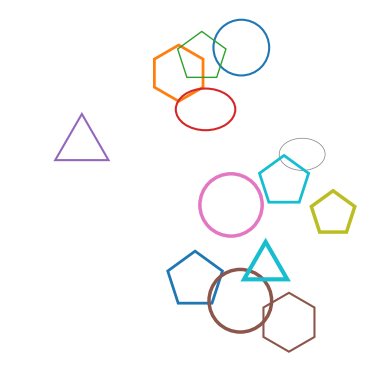[{"shape": "pentagon", "thickness": 2, "radius": 0.37, "center": [0.507, 0.273]}, {"shape": "circle", "thickness": 1.5, "radius": 0.36, "center": [0.627, 0.876]}, {"shape": "hexagon", "thickness": 2, "radius": 0.36, "center": [0.464, 0.81]}, {"shape": "pentagon", "thickness": 1, "radius": 0.33, "center": [0.524, 0.852]}, {"shape": "oval", "thickness": 1.5, "radius": 0.39, "center": [0.534, 0.716]}, {"shape": "triangle", "thickness": 1.5, "radius": 0.4, "center": [0.213, 0.624]}, {"shape": "hexagon", "thickness": 1.5, "radius": 0.38, "center": [0.751, 0.163]}, {"shape": "circle", "thickness": 2.5, "radius": 0.41, "center": [0.624, 0.219]}, {"shape": "circle", "thickness": 2.5, "radius": 0.4, "center": [0.6, 0.468]}, {"shape": "oval", "thickness": 0.5, "radius": 0.3, "center": [0.785, 0.599]}, {"shape": "pentagon", "thickness": 2.5, "radius": 0.3, "center": [0.865, 0.445]}, {"shape": "triangle", "thickness": 3, "radius": 0.32, "center": [0.69, 0.307]}, {"shape": "pentagon", "thickness": 2, "radius": 0.34, "center": [0.738, 0.529]}]